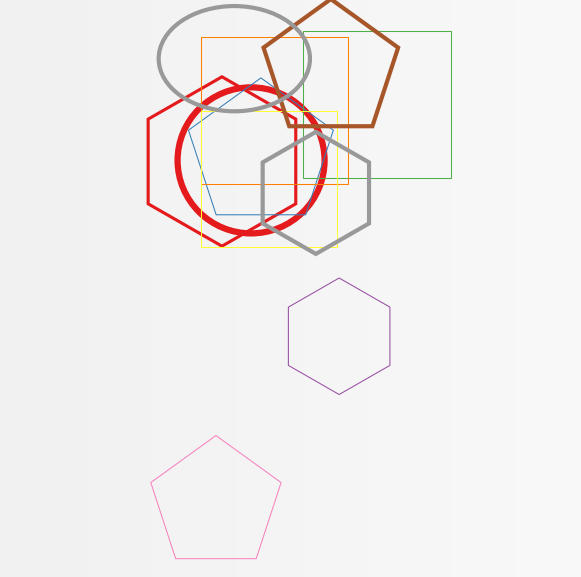[{"shape": "hexagon", "thickness": 1.5, "radius": 0.73, "center": [0.382, 0.72]}, {"shape": "circle", "thickness": 3, "radius": 0.63, "center": [0.432, 0.721]}, {"shape": "pentagon", "thickness": 0.5, "radius": 0.66, "center": [0.449, 0.733]}, {"shape": "square", "thickness": 0.5, "radius": 0.64, "center": [0.649, 0.818]}, {"shape": "hexagon", "thickness": 0.5, "radius": 0.5, "center": [0.583, 0.417]}, {"shape": "square", "thickness": 0.5, "radius": 0.64, "center": [0.472, 0.808]}, {"shape": "square", "thickness": 0.5, "radius": 0.59, "center": [0.463, 0.689]}, {"shape": "pentagon", "thickness": 2, "radius": 0.61, "center": [0.569, 0.879]}, {"shape": "pentagon", "thickness": 0.5, "radius": 0.59, "center": [0.372, 0.127]}, {"shape": "oval", "thickness": 2, "radius": 0.65, "center": [0.403, 0.898]}, {"shape": "hexagon", "thickness": 2, "radius": 0.53, "center": [0.543, 0.665]}]